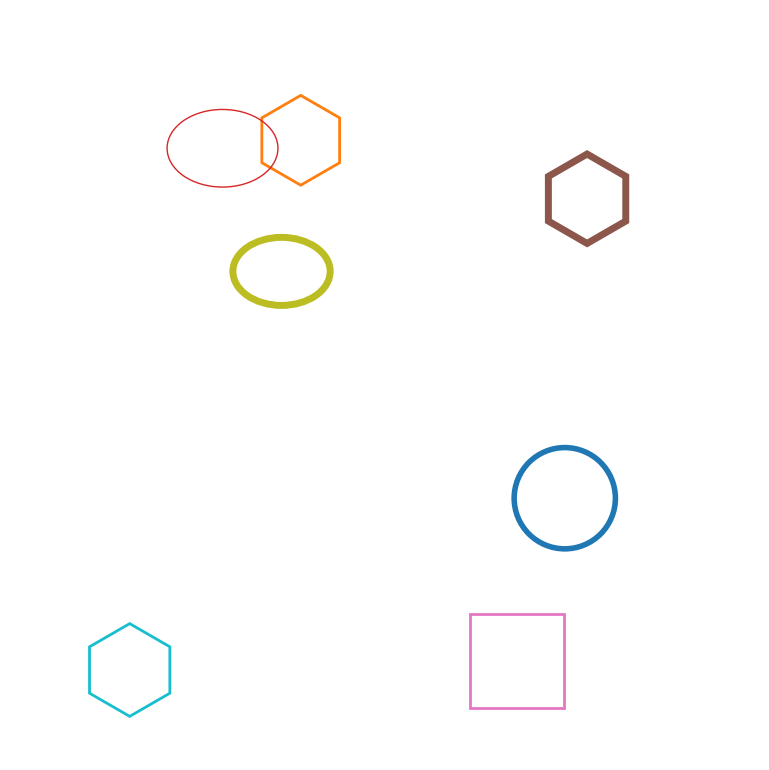[{"shape": "circle", "thickness": 2, "radius": 0.33, "center": [0.733, 0.353]}, {"shape": "hexagon", "thickness": 1, "radius": 0.29, "center": [0.391, 0.818]}, {"shape": "oval", "thickness": 0.5, "radius": 0.36, "center": [0.289, 0.807]}, {"shape": "hexagon", "thickness": 2.5, "radius": 0.29, "center": [0.762, 0.742]}, {"shape": "square", "thickness": 1, "radius": 0.31, "center": [0.671, 0.142]}, {"shape": "oval", "thickness": 2.5, "radius": 0.32, "center": [0.366, 0.648]}, {"shape": "hexagon", "thickness": 1, "radius": 0.3, "center": [0.168, 0.13]}]